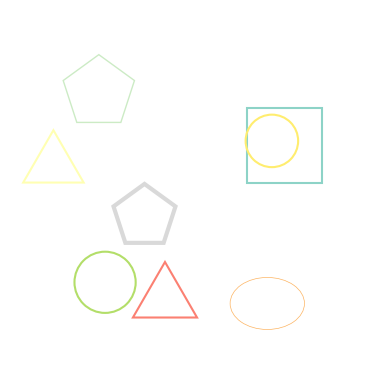[{"shape": "square", "thickness": 1.5, "radius": 0.49, "center": [0.739, 0.623]}, {"shape": "triangle", "thickness": 1.5, "radius": 0.45, "center": [0.139, 0.571]}, {"shape": "triangle", "thickness": 1.5, "radius": 0.48, "center": [0.429, 0.223]}, {"shape": "oval", "thickness": 0.5, "radius": 0.48, "center": [0.694, 0.212]}, {"shape": "circle", "thickness": 1.5, "radius": 0.4, "center": [0.273, 0.267]}, {"shape": "pentagon", "thickness": 3, "radius": 0.42, "center": [0.375, 0.438]}, {"shape": "pentagon", "thickness": 1, "radius": 0.49, "center": [0.257, 0.761]}, {"shape": "circle", "thickness": 1.5, "radius": 0.34, "center": [0.706, 0.634]}]